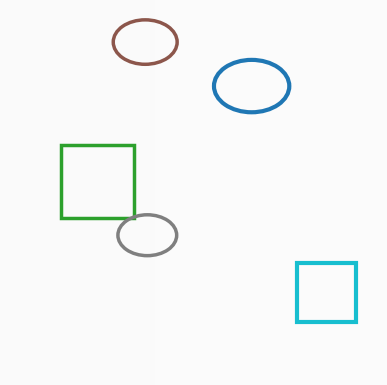[{"shape": "oval", "thickness": 3, "radius": 0.49, "center": [0.649, 0.776]}, {"shape": "square", "thickness": 2.5, "radius": 0.47, "center": [0.251, 0.529]}, {"shape": "oval", "thickness": 2.5, "radius": 0.41, "center": [0.375, 0.891]}, {"shape": "oval", "thickness": 2.5, "radius": 0.38, "center": [0.38, 0.389]}, {"shape": "square", "thickness": 3, "radius": 0.38, "center": [0.843, 0.239]}]